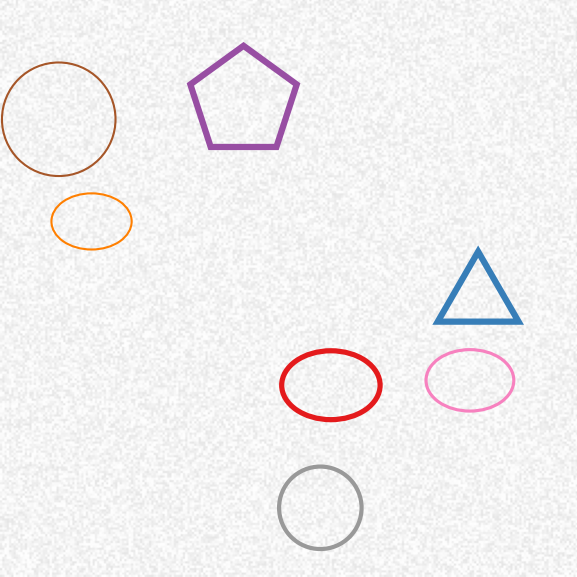[{"shape": "oval", "thickness": 2.5, "radius": 0.43, "center": [0.573, 0.332]}, {"shape": "triangle", "thickness": 3, "radius": 0.4, "center": [0.828, 0.483]}, {"shape": "pentagon", "thickness": 3, "radius": 0.48, "center": [0.422, 0.823]}, {"shape": "oval", "thickness": 1, "radius": 0.35, "center": [0.159, 0.616]}, {"shape": "circle", "thickness": 1, "radius": 0.49, "center": [0.102, 0.793]}, {"shape": "oval", "thickness": 1.5, "radius": 0.38, "center": [0.814, 0.341]}, {"shape": "circle", "thickness": 2, "radius": 0.36, "center": [0.555, 0.12]}]